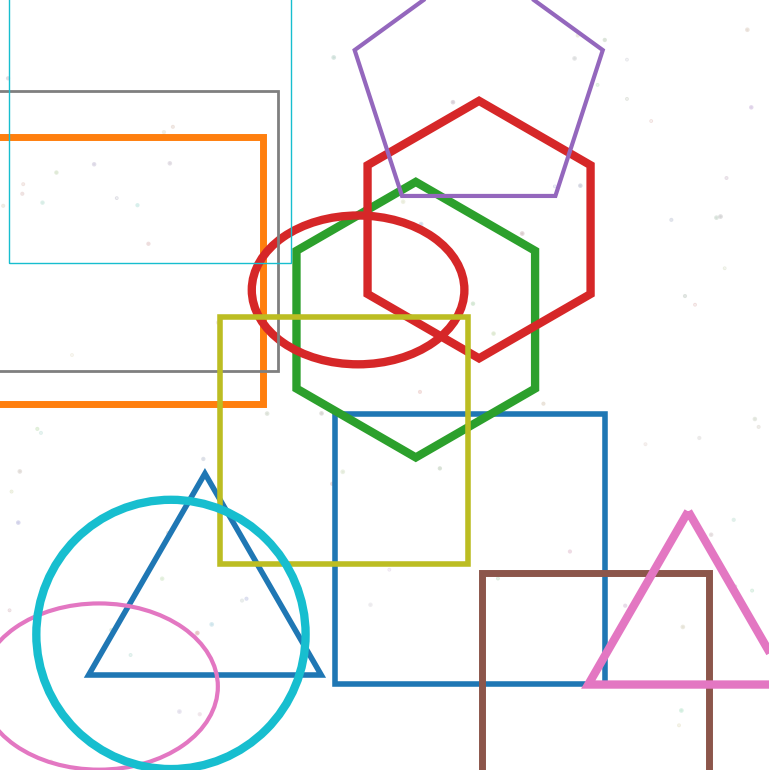[{"shape": "square", "thickness": 2, "radius": 0.88, "center": [0.61, 0.287]}, {"shape": "triangle", "thickness": 2, "radius": 0.87, "center": [0.266, 0.211]}, {"shape": "square", "thickness": 2.5, "radius": 0.87, "center": [0.168, 0.649]}, {"shape": "hexagon", "thickness": 3, "radius": 0.89, "center": [0.54, 0.585]}, {"shape": "oval", "thickness": 3, "radius": 0.69, "center": [0.465, 0.623]}, {"shape": "hexagon", "thickness": 3, "radius": 0.84, "center": [0.622, 0.702]}, {"shape": "pentagon", "thickness": 1.5, "radius": 0.85, "center": [0.622, 0.883]}, {"shape": "square", "thickness": 2.5, "radius": 0.74, "center": [0.773, 0.108]}, {"shape": "triangle", "thickness": 3, "radius": 0.75, "center": [0.894, 0.186]}, {"shape": "oval", "thickness": 1.5, "radius": 0.77, "center": [0.129, 0.108]}, {"shape": "square", "thickness": 1, "radius": 0.91, "center": [0.18, 0.7]}, {"shape": "square", "thickness": 2, "radius": 0.8, "center": [0.447, 0.428]}, {"shape": "circle", "thickness": 3, "radius": 0.87, "center": [0.222, 0.176]}, {"shape": "square", "thickness": 0.5, "radius": 0.92, "center": [0.195, 0.842]}]